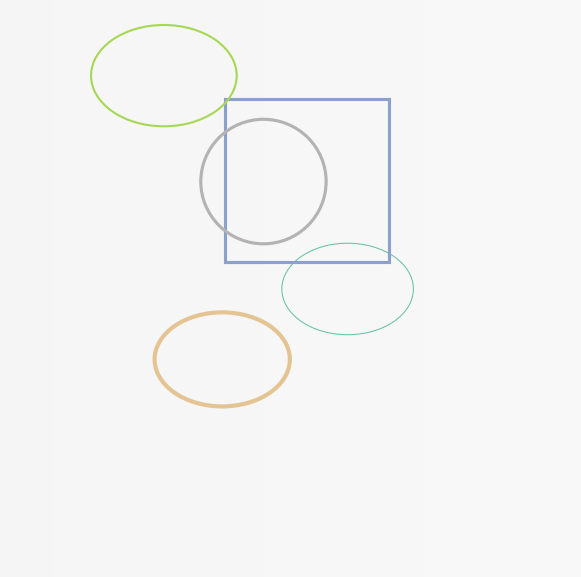[{"shape": "oval", "thickness": 0.5, "radius": 0.57, "center": [0.598, 0.499]}, {"shape": "square", "thickness": 1.5, "radius": 0.71, "center": [0.529, 0.687]}, {"shape": "oval", "thickness": 1, "radius": 0.63, "center": [0.282, 0.868]}, {"shape": "oval", "thickness": 2, "radius": 0.58, "center": [0.382, 0.377]}, {"shape": "circle", "thickness": 1.5, "radius": 0.54, "center": [0.453, 0.685]}]